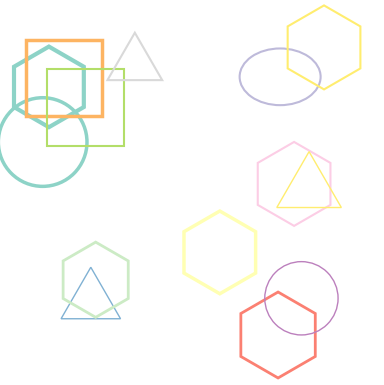[{"shape": "hexagon", "thickness": 3, "radius": 0.52, "center": [0.127, 0.774]}, {"shape": "circle", "thickness": 2.5, "radius": 0.58, "center": [0.111, 0.631]}, {"shape": "hexagon", "thickness": 2.5, "radius": 0.54, "center": [0.571, 0.344]}, {"shape": "oval", "thickness": 1.5, "radius": 0.53, "center": [0.728, 0.8]}, {"shape": "hexagon", "thickness": 2, "radius": 0.56, "center": [0.722, 0.13]}, {"shape": "triangle", "thickness": 1, "radius": 0.45, "center": [0.236, 0.217]}, {"shape": "square", "thickness": 2.5, "radius": 0.49, "center": [0.165, 0.797]}, {"shape": "square", "thickness": 1.5, "radius": 0.5, "center": [0.221, 0.721]}, {"shape": "hexagon", "thickness": 1.5, "radius": 0.55, "center": [0.764, 0.522]}, {"shape": "triangle", "thickness": 1.5, "radius": 0.41, "center": [0.35, 0.833]}, {"shape": "circle", "thickness": 1, "radius": 0.48, "center": [0.783, 0.225]}, {"shape": "hexagon", "thickness": 2, "radius": 0.49, "center": [0.249, 0.273]}, {"shape": "hexagon", "thickness": 1.5, "radius": 0.55, "center": [0.842, 0.877]}, {"shape": "triangle", "thickness": 1, "radius": 0.48, "center": [0.803, 0.509]}]